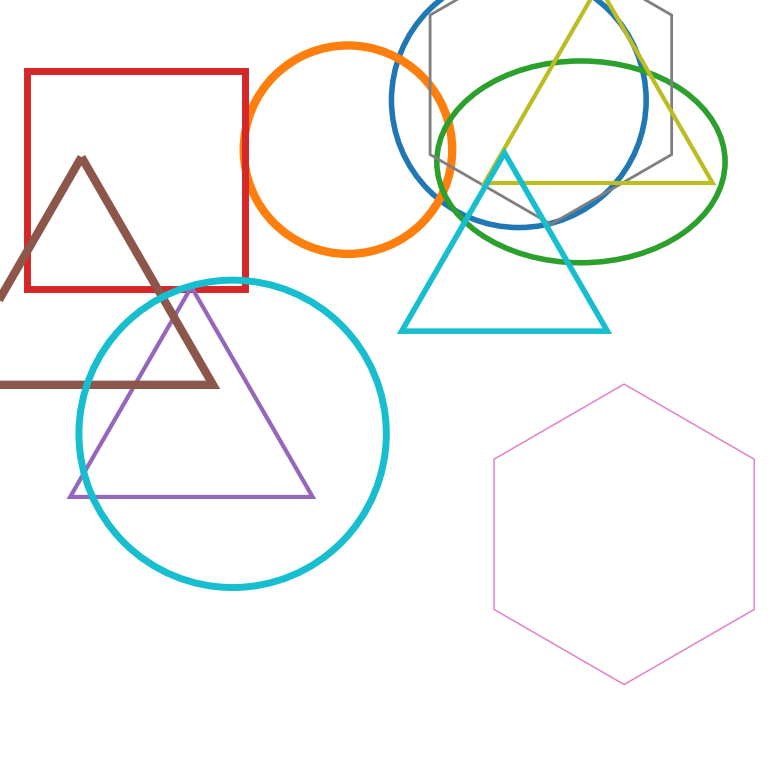[{"shape": "circle", "thickness": 2, "radius": 0.83, "center": [0.674, 0.87]}, {"shape": "circle", "thickness": 3, "radius": 0.68, "center": [0.452, 0.806]}, {"shape": "oval", "thickness": 2, "radius": 0.94, "center": [0.754, 0.79]}, {"shape": "square", "thickness": 2.5, "radius": 0.71, "center": [0.177, 0.767]}, {"shape": "triangle", "thickness": 1.5, "radius": 0.91, "center": [0.249, 0.446]}, {"shape": "triangle", "thickness": 3, "radius": 0.99, "center": [0.106, 0.599]}, {"shape": "hexagon", "thickness": 0.5, "radius": 0.98, "center": [0.811, 0.306]}, {"shape": "hexagon", "thickness": 1, "radius": 0.91, "center": [0.715, 0.89]}, {"shape": "triangle", "thickness": 1.5, "radius": 0.86, "center": [0.777, 0.848]}, {"shape": "triangle", "thickness": 2, "radius": 0.77, "center": [0.655, 0.647]}, {"shape": "circle", "thickness": 2.5, "radius": 1.0, "center": [0.302, 0.437]}]